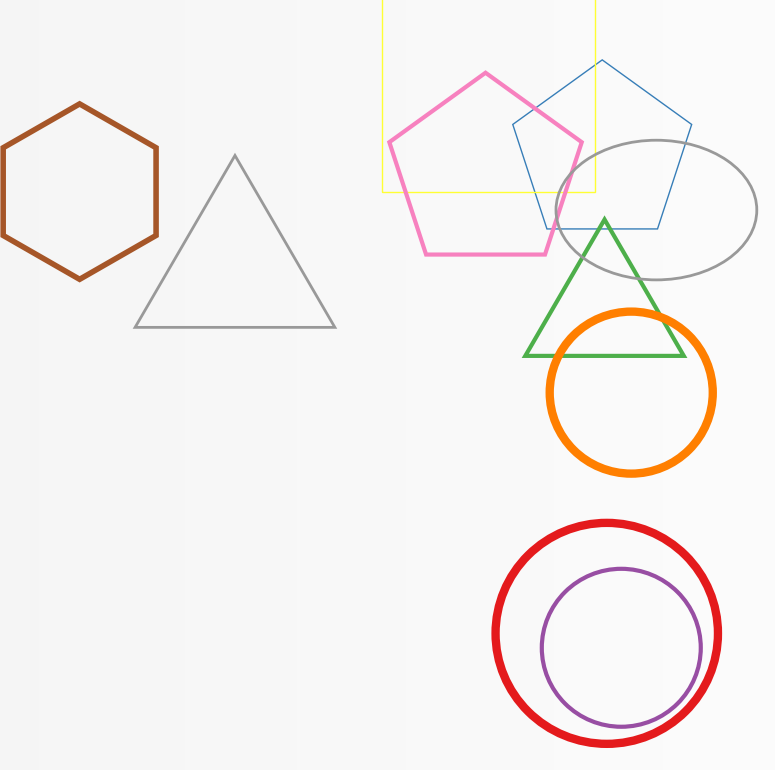[{"shape": "circle", "thickness": 3, "radius": 0.72, "center": [0.783, 0.177]}, {"shape": "pentagon", "thickness": 0.5, "radius": 0.61, "center": [0.777, 0.801]}, {"shape": "triangle", "thickness": 1.5, "radius": 0.59, "center": [0.78, 0.597]}, {"shape": "circle", "thickness": 1.5, "radius": 0.51, "center": [0.802, 0.159]}, {"shape": "circle", "thickness": 3, "radius": 0.53, "center": [0.815, 0.49]}, {"shape": "square", "thickness": 0.5, "radius": 0.69, "center": [0.63, 0.889]}, {"shape": "hexagon", "thickness": 2, "radius": 0.57, "center": [0.103, 0.751]}, {"shape": "pentagon", "thickness": 1.5, "radius": 0.65, "center": [0.627, 0.775]}, {"shape": "triangle", "thickness": 1, "radius": 0.74, "center": [0.303, 0.649]}, {"shape": "oval", "thickness": 1, "radius": 0.65, "center": [0.847, 0.727]}]